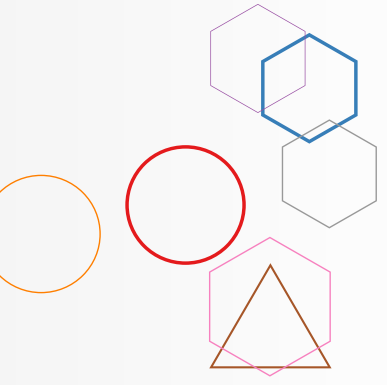[{"shape": "circle", "thickness": 2.5, "radius": 0.75, "center": [0.479, 0.468]}, {"shape": "hexagon", "thickness": 2.5, "radius": 0.69, "center": [0.798, 0.771]}, {"shape": "hexagon", "thickness": 0.5, "radius": 0.7, "center": [0.666, 0.848]}, {"shape": "circle", "thickness": 1, "radius": 0.76, "center": [0.106, 0.392]}, {"shape": "triangle", "thickness": 1.5, "radius": 0.88, "center": [0.698, 0.134]}, {"shape": "hexagon", "thickness": 1, "radius": 0.9, "center": [0.697, 0.203]}, {"shape": "hexagon", "thickness": 1, "radius": 0.7, "center": [0.85, 0.548]}]